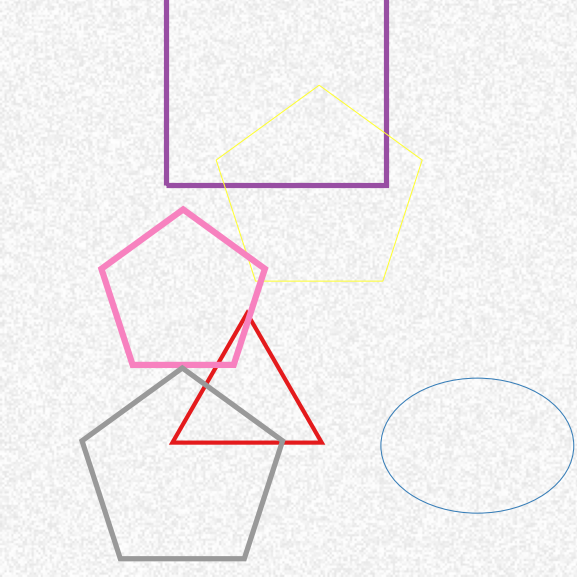[{"shape": "triangle", "thickness": 2, "radius": 0.75, "center": [0.428, 0.307]}, {"shape": "oval", "thickness": 0.5, "radius": 0.84, "center": [0.827, 0.227]}, {"shape": "square", "thickness": 2.5, "radius": 0.95, "center": [0.478, 0.869]}, {"shape": "pentagon", "thickness": 0.5, "radius": 0.94, "center": [0.553, 0.664]}, {"shape": "pentagon", "thickness": 3, "radius": 0.74, "center": [0.317, 0.488]}, {"shape": "pentagon", "thickness": 2.5, "radius": 0.91, "center": [0.316, 0.179]}]